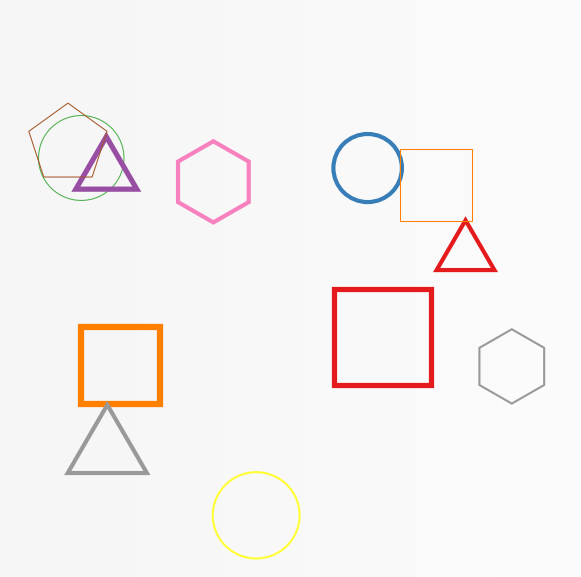[{"shape": "square", "thickness": 2.5, "radius": 0.42, "center": [0.658, 0.415]}, {"shape": "triangle", "thickness": 2, "radius": 0.29, "center": [0.801, 0.56]}, {"shape": "circle", "thickness": 2, "radius": 0.29, "center": [0.633, 0.708]}, {"shape": "circle", "thickness": 0.5, "radius": 0.37, "center": [0.14, 0.726]}, {"shape": "triangle", "thickness": 2.5, "radius": 0.3, "center": [0.183, 0.702]}, {"shape": "square", "thickness": 3, "radius": 0.34, "center": [0.207, 0.366]}, {"shape": "square", "thickness": 0.5, "radius": 0.31, "center": [0.75, 0.679]}, {"shape": "circle", "thickness": 1, "radius": 0.37, "center": [0.441, 0.107]}, {"shape": "pentagon", "thickness": 0.5, "radius": 0.35, "center": [0.117, 0.75]}, {"shape": "hexagon", "thickness": 2, "radius": 0.35, "center": [0.367, 0.684]}, {"shape": "triangle", "thickness": 2, "radius": 0.39, "center": [0.185, 0.219]}, {"shape": "hexagon", "thickness": 1, "radius": 0.32, "center": [0.881, 0.365]}]